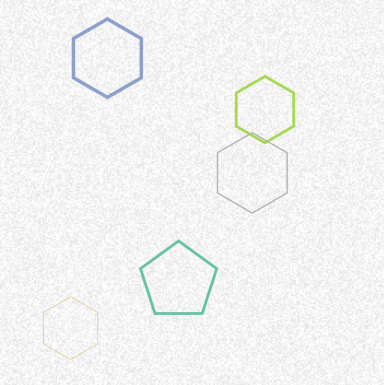[{"shape": "pentagon", "thickness": 2, "radius": 0.52, "center": [0.464, 0.27]}, {"shape": "hexagon", "thickness": 2.5, "radius": 0.51, "center": [0.279, 0.849]}, {"shape": "hexagon", "thickness": 2, "radius": 0.43, "center": [0.688, 0.715]}, {"shape": "hexagon", "thickness": 0.5, "radius": 0.41, "center": [0.183, 0.148]}, {"shape": "hexagon", "thickness": 1, "radius": 0.52, "center": [0.655, 0.551]}]